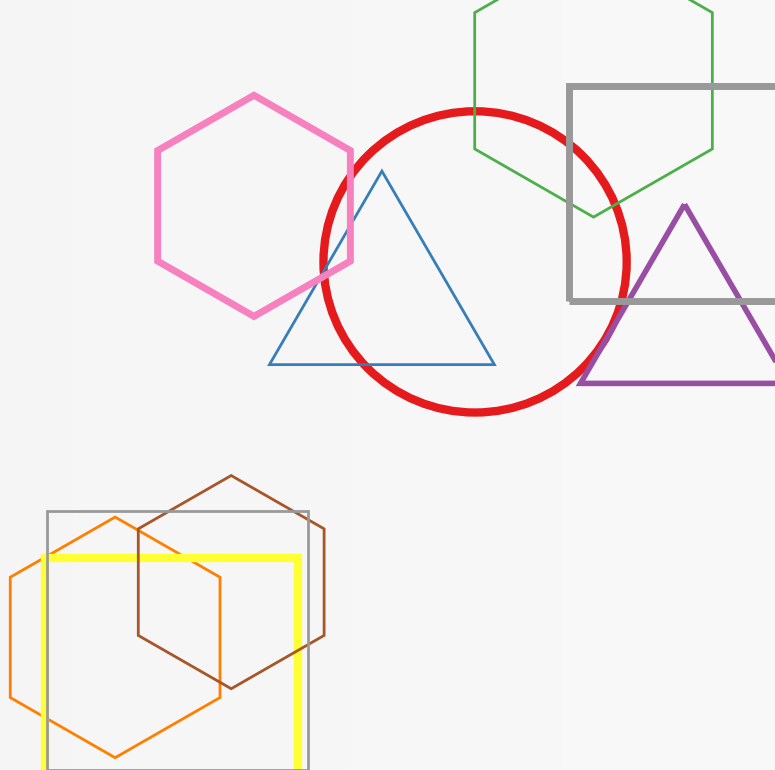[{"shape": "circle", "thickness": 3, "radius": 0.98, "center": [0.613, 0.66]}, {"shape": "triangle", "thickness": 1, "radius": 0.84, "center": [0.493, 0.61]}, {"shape": "hexagon", "thickness": 1, "radius": 0.89, "center": [0.766, 0.895]}, {"shape": "triangle", "thickness": 2, "radius": 0.78, "center": [0.883, 0.58]}, {"shape": "hexagon", "thickness": 1, "radius": 0.78, "center": [0.149, 0.172]}, {"shape": "square", "thickness": 3, "radius": 0.82, "center": [0.221, 0.112]}, {"shape": "hexagon", "thickness": 1, "radius": 0.69, "center": [0.298, 0.244]}, {"shape": "hexagon", "thickness": 2.5, "radius": 0.72, "center": [0.328, 0.733]}, {"shape": "square", "thickness": 1, "radius": 0.84, "center": [0.229, 0.168]}, {"shape": "square", "thickness": 2.5, "radius": 0.7, "center": [0.874, 0.748]}]